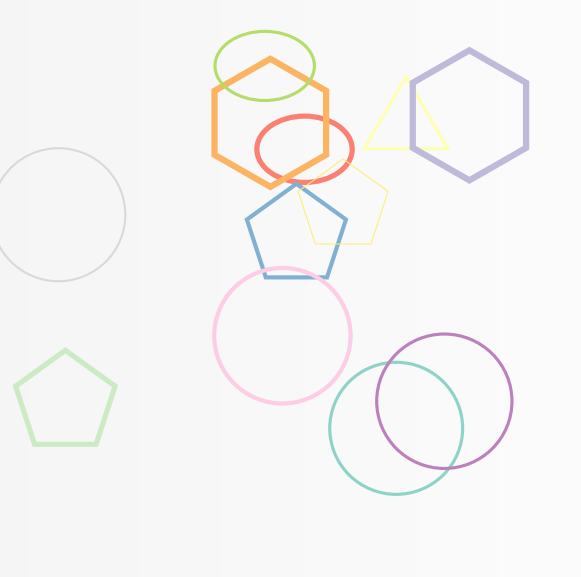[{"shape": "circle", "thickness": 1.5, "radius": 0.57, "center": [0.682, 0.257]}, {"shape": "triangle", "thickness": 1.5, "radius": 0.42, "center": [0.699, 0.783]}, {"shape": "hexagon", "thickness": 3, "radius": 0.56, "center": [0.808, 0.799]}, {"shape": "oval", "thickness": 2.5, "radius": 0.41, "center": [0.524, 0.741]}, {"shape": "pentagon", "thickness": 2, "radius": 0.45, "center": [0.51, 0.591]}, {"shape": "hexagon", "thickness": 3, "radius": 0.55, "center": [0.465, 0.786]}, {"shape": "oval", "thickness": 1.5, "radius": 0.43, "center": [0.455, 0.885]}, {"shape": "circle", "thickness": 2, "radius": 0.59, "center": [0.486, 0.418]}, {"shape": "circle", "thickness": 1, "radius": 0.58, "center": [0.1, 0.627]}, {"shape": "circle", "thickness": 1.5, "radius": 0.58, "center": [0.764, 0.304]}, {"shape": "pentagon", "thickness": 2.5, "radius": 0.45, "center": [0.112, 0.303]}, {"shape": "pentagon", "thickness": 0.5, "radius": 0.41, "center": [0.59, 0.642]}]